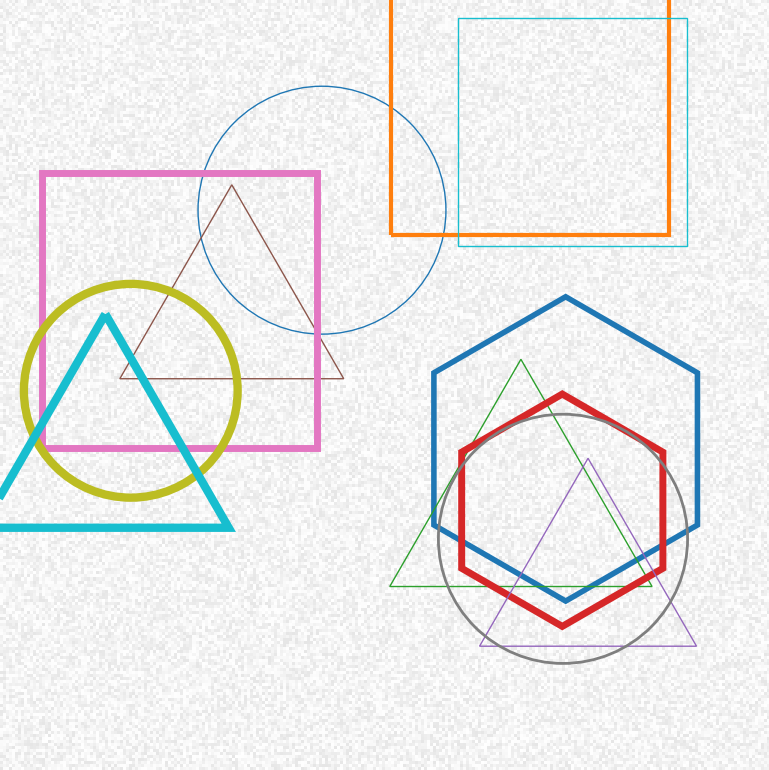[{"shape": "circle", "thickness": 0.5, "radius": 0.8, "center": [0.418, 0.727]}, {"shape": "hexagon", "thickness": 2, "radius": 0.99, "center": [0.735, 0.417]}, {"shape": "square", "thickness": 1.5, "radius": 0.9, "center": [0.688, 0.875]}, {"shape": "triangle", "thickness": 0.5, "radius": 0.98, "center": [0.677, 0.337]}, {"shape": "hexagon", "thickness": 2.5, "radius": 0.75, "center": [0.73, 0.337]}, {"shape": "triangle", "thickness": 0.5, "radius": 0.81, "center": [0.764, 0.242]}, {"shape": "triangle", "thickness": 0.5, "radius": 0.84, "center": [0.301, 0.592]}, {"shape": "square", "thickness": 2.5, "radius": 0.89, "center": [0.233, 0.597]}, {"shape": "circle", "thickness": 1, "radius": 0.81, "center": [0.731, 0.3]}, {"shape": "circle", "thickness": 3, "radius": 0.69, "center": [0.17, 0.493]}, {"shape": "triangle", "thickness": 3, "radius": 0.93, "center": [0.137, 0.407]}, {"shape": "square", "thickness": 0.5, "radius": 0.74, "center": [0.744, 0.829]}]